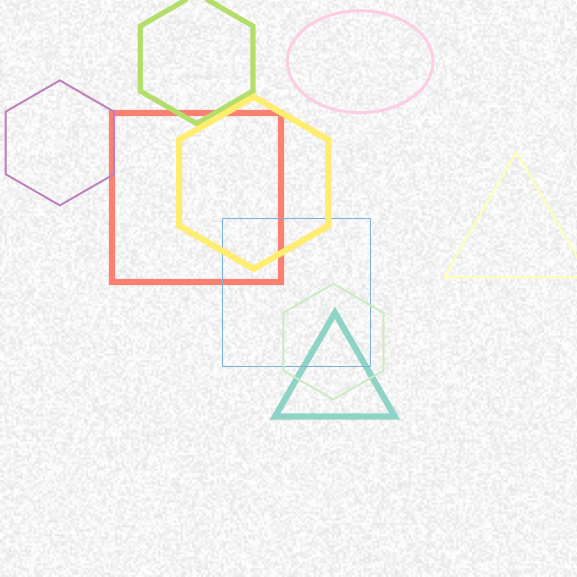[{"shape": "triangle", "thickness": 3, "radius": 0.6, "center": [0.58, 0.338]}, {"shape": "triangle", "thickness": 1, "radius": 0.72, "center": [0.894, 0.591]}, {"shape": "square", "thickness": 3, "radius": 0.73, "center": [0.34, 0.657]}, {"shape": "square", "thickness": 0.5, "radius": 0.64, "center": [0.513, 0.493]}, {"shape": "hexagon", "thickness": 2.5, "radius": 0.56, "center": [0.34, 0.898]}, {"shape": "oval", "thickness": 1.5, "radius": 0.63, "center": [0.624, 0.892]}, {"shape": "hexagon", "thickness": 1, "radius": 0.54, "center": [0.104, 0.752]}, {"shape": "hexagon", "thickness": 1, "radius": 0.5, "center": [0.577, 0.408]}, {"shape": "hexagon", "thickness": 3, "radius": 0.75, "center": [0.439, 0.683]}]